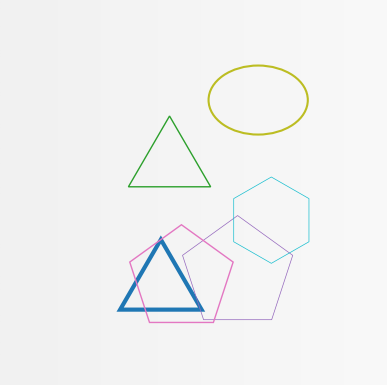[{"shape": "triangle", "thickness": 3, "radius": 0.61, "center": [0.415, 0.256]}, {"shape": "triangle", "thickness": 1, "radius": 0.61, "center": [0.438, 0.576]}, {"shape": "pentagon", "thickness": 0.5, "radius": 0.75, "center": [0.613, 0.291]}, {"shape": "pentagon", "thickness": 1, "radius": 0.7, "center": [0.468, 0.276]}, {"shape": "oval", "thickness": 1.5, "radius": 0.64, "center": [0.666, 0.74]}, {"shape": "hexagon", "thickness": 0.5, "radius": 0.56, "center": [0.7, 0.428]}]